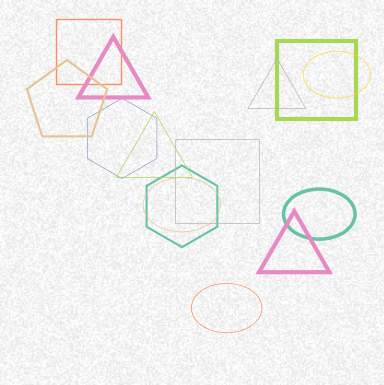[{"shape": "oval", "thickness": 2.5, "radius": 0.46, "center": [0.829, 0.444]}, {"shape": "hexagon", "thickness": 1.5, "radius": 0.53, "center": [0.473, 0.464]}, {"shape": "square", "thickness": 1, "radius": 0.42, "center": [0.23, 0.866]}, {"shape": "oval", "thickness": 0.5, "radius": 0.46, "center": [0.589, 0.2]}, {"shape": "hexagon", "thickness": 0.5, "radius": 0.52, "center": [0.317, 0.64]}, {"shape": "triangle", "thickness": 3, "radius": 0.52, "center": [0.294, 0.799]}, {"shape": "triangle", "thickness": 3, "radius": 0.53, "center": [0.764, 0.346]}, {"shape": "square", "thickness": 3, "radius": 0.51, "center": [0.823, 0.793]}, {"shape": "triangle", "thickness": 0.5, "radius": 0.57, "center": [0.401, 0.596]}, {"shape": "oval", "thickness": 0.5, "radius": 0.44, "center": [0.875, 0.806]}, {"shape": "oval", "thickness": 0.5, "radius": 0.5, "center": [0.472, 0.468]}, {"shape": "pentagon", "thickness": 1.5, "radius": 0.55, "center": [0.174, 0.734]}, {"shape": "square", "thickness": 0.5, "radius": 0.54, "center": [0.564, 0.529]}, {"shape": "triangle", "thickness": 0.5, "radius": 0.43, "center": [0.719, 0.761]}]